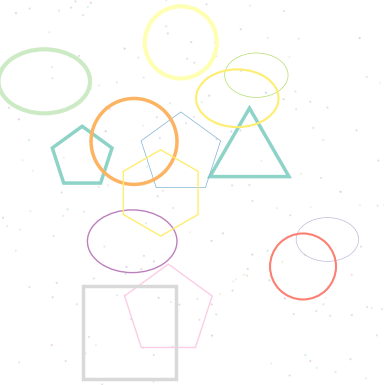[{"shape": "pentagon", "thickness": 2.5, "radius": 0.41, "center": [0.213, 0.59]}, {"shape": "triangle", "thickness": 2.5, "radius": 0.59, "center": [0.648, 0.601]}, {"shape": "circle", "thickness": 3, "radius": 0.47, "center": [0.47, 0.89]}, {"shape": "oval", "thickness": 0.5, "radius": 0.41, "center": [0.85, 0.378]}, {"shape": "circle", "thickness": 1.5, "radius": 0.43, "center": [0.787, 0.308]}, {"shape": "pentagon", "thickness": 0.5, "radius": 0.54, "center": [0.47, 0.601]}, {"shape": "circle", "thickness": 2.5, "radius": 0.56, "center": [0.348, 0.633]}, {"shape": "oval", "thickness": 0.5, "radius": 0.41, "center": [0.666, 0.805]}, {"shape": "pentagon", "thickness": 1, "radius": 0.6, "center": [0.437, 0.194]}, {"shape": "square", "thickness": 2.5, "radius": 0.6, "center": [0.336, 0.136]}, {"shape": "oval", "thickness": 1, "radius": 0.58, "center": [0.343, 0.373]}, {"shape": "oval", "thickness": 3, "radius": 0.59, "center": [0.115, 0.789]}, {"shape": "oval", "thickness": 1.5, "radius": 0.54, "center": [0.616, 0.745]}, {"shape": "hexagon", "thickness": 1, "radius": 0.56, "center": [0.417, 0.499]}]